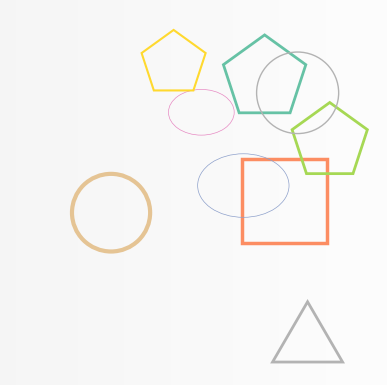[{"shape": "pentagon", "thickness": 2, "radius": 0.56, "center": [0.683, 0.797]}, {"shape": "square", "thickness": 2.5, "radius": 0.55, "center": [0.734, 0.477]}, {"shape": "oval", "thickness": 0.5, "radius": 0.59, "center": [0.628, 0.518]}, {"shape": "oval", "thickness": 0.5, "radius": 0.42, "center": [0.52, 0.708]}, {"shape": "pentagon", "thickness": 2, "radius": 0.51, "center": [0.851, 0.632]}, {"shape": "pentagon", "thickness": 1.5, "radius": 0.43, "center": [0.448, 0.835]}, {"shape": "circle", "thickness": 3, "radius": 0.5, "center": [0.287, 0.448]}, {"shape": "triangle", "thickness": 2, "radius": 0.52, "center": [0.794, 0.112]}, {"shape": "circle", "thickness": 1, "radius": 0.53, "center": [0.768, 0.759]}]